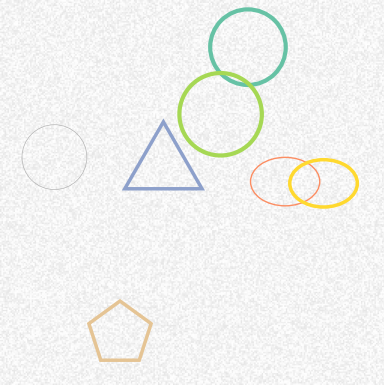[{"shape": "circle", "thickness": 3, "radius": 0.49, "center": [0.644, 0.878]}, {"shape": "oval", "thickness": 1, "radius": 0.45, "center": [0.741, 0.528]}, {"shape": "triangle", "thickness": 2.5, "radius": 0.58, "center": [0.424, 0.568]}, {"shape": "circle", "thickness": 3, "radius": 0.54, "center": [0.573, 0.703]}, {"shape": "oval", "thickness": 2.5, "radius": 0.44, "center": [0.84, 0.524]}, {"shape": "pentagon", "thickness": 2.5, "radius": 0.42, "center": [0.312, 0.133]}, {"shape": "circle", "thickness": 0.5, "radius": 0.42, "center": [0.141, 0.592]}]